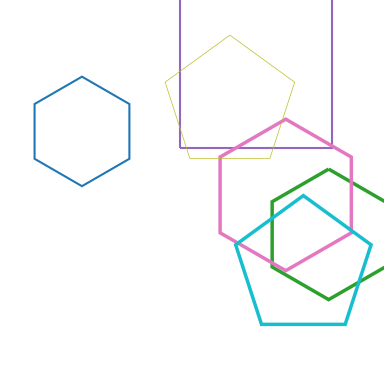[{"shape": "hexagon", "thickness": 1.5, "radius": 0.71, "center": [0.213, 0.659]}, {"shape": "hexagon", "thickness": 2.5, "radius": 0.85, "center": [0.854, 0.391]}, {"shape": "square", "thickness": 1.5, "radius": 0.99, "center": [0.666, 0.812]}, {"shape": "hexagon", "thickness": 2.5, "radius": 0.98, "center": [0.742, 0.494]}, {"shape": "pentagon", "thickness": 0.5, "radius": 0.88, "center": [0.597, 0.732]}, {"shape": "pentagon", "thickness": 2.5, "radius": 0.92, "center": [0.788, 0.307]}]